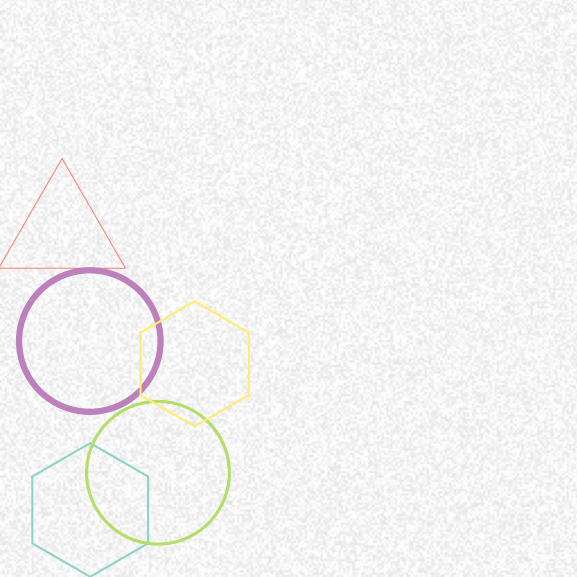[{"shape": "hexagon", "thickness": 1, "radius": 0.58, "center": [0.156, 0.116]}, {"shape": "triangle", "thickness": 0.5, "radius": 0.63, "center": [0.108, 0.598]}, {"shape": "circle", "thickness": 1.5, "radius": 0.62, "center": [0.274, 0.181]}, {"shape": "circle", "thickness": 3, "radius": 0.61, "center": [0.156, 0.409]}, {"shape": "hexagon", "thickness": 1, "radius": 0.54, "center": [0.337, 0.369]}]